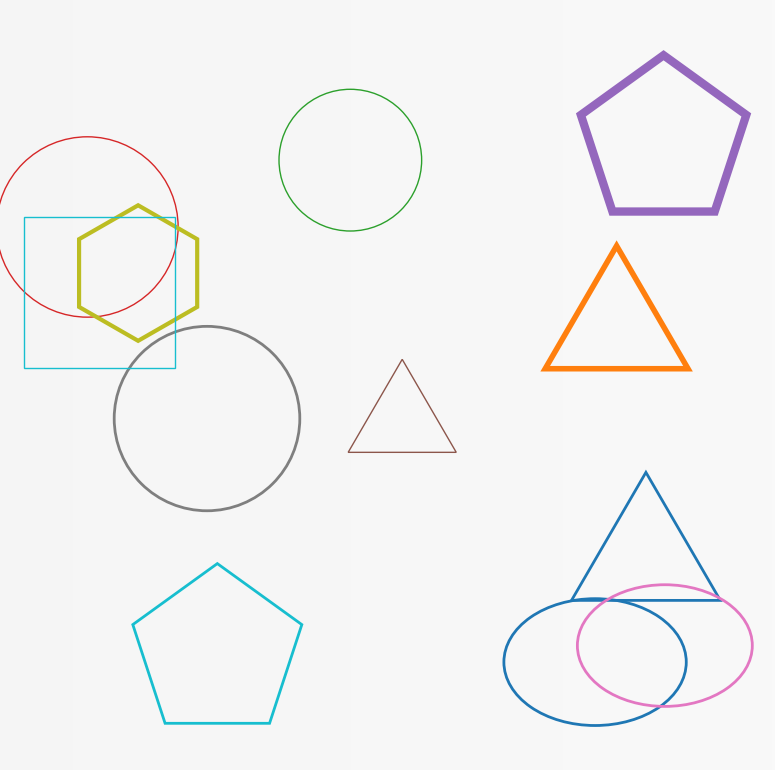[{"shape": "oval", "thickness": 1, "radius": 0.59, "center": [0.768, 0.14]}, {"shape": "triangle", "thickness": 1, "radius": 0.55, "center": [0.833, 0.276]}, {"shape": "triangle", "thickness": 2, "radius": 0.53, "center": [0.796, 0.574]}, {"shape": "circle", "thickness": 0.5, "radius": 0.46, "center": [0.452, 0.792]}, {"shape": "circle", "thickness": 0.5, "radius": 0.59, "center": [0.113, 0.705]}, {"shape": "pentagon", "thickness": 3, "radius": 0.56, "center": [0.856, 0.816]}, {"shape": "triangle", "thickness": 0.5, "radius": 0.4, "center": [0.519, 0.453]}, {"shape": "oval", "thickness": 1, "radius": 0.56, "center": [0.858, 0.162]}, {"shape": "circle", "thickness": 1, "radius": 0.6, "center": [0.267, 0.456]}, {"shape": "hexagon", "thickness": 1.5, "radius": 0.44, "center": [0.178, 0.645]}, {"shape": "square", "thickness": 0.5, "radius": 0.49, "center": [0.128, 0.62]}, {"shape": "pentagon", "thickness": 1, "radius": 0.57, "center": [0.28, 0.153]}]